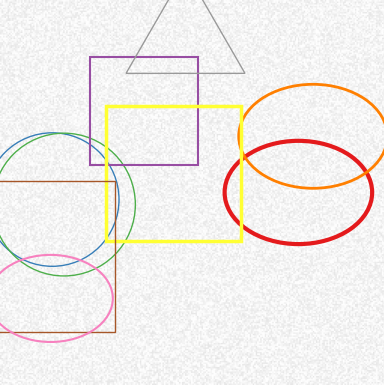[{"shape": "oval", "thickness": 3, "radius": 0.96, "center": [0.775, 0.5]}, {"shape": "circle", "thickness": 1, "radius": 0.87, "center": [0.136, 0.482]}, {"shape": "circle", "thickness": 1, "radius": 0.93, "center": [0.166, 0.469]}, {"shape": "square", "thickness": 1.5, "radius": 0.7, "center": [0.375, 0.711]}, {"shape": "oval", "thickness": 2, "radius": 0.96, "center": [0.813, 0.646]}, {"shape": "square", "thickness": 2.5, "radius": 0.88, "center": [0.451, 0.55]}, {"shape": "square", "thickness": 1, "radius": 0.98, "center": [0.103, 0.334]}, {"shape": "oval", "thickness": 1.5, "radius": 0.81, "center": [0.131, 0.225]}, {"shape": "triangle", "thickness": 1, "radius": 0.89, "center": [0.482, 0.899]}]